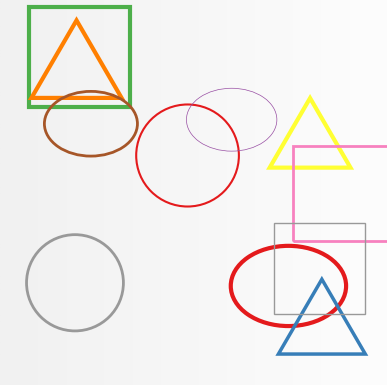[{"shape": "circle", "thickness": 1.5, "radius": 0.66, "center": [0.484, 0.596]}, {"shape": "oval", "thickness": 3, "radius": 0.74, "center": [0.744, 0.257]}, {"shape": "triangle", "thickness": 2.5, "radius": 0.65, "center": [0.831, 0.145]}, {"shape": "square", "thickness": 3, "radius": 0.65, "center": [0.205, 0.852]}, {"shape": "oval", "thickness": 0.5, "radius": 0.58, "center": [0.598, 0.689]}, {"shape": "triangle", "thickness": 3, "radius": 0.67, "center": [0.197, 0.813]}, {"shape": "triangle", "thickness": 3, "radius": 0.6, "center": [0.8, 0.625]}, {"shape": "oval", "thickness": 2, "radius": 0.6, "center": [0.235, 0.679]}, {"shape": "square", "thickness": 2, "radius": 0.62, "center": [0.88, 0.497]}, {"shape": "square", "thickness": 1, "radius": 0.59, "center": [0.824, 0.303]}, {"shape": "circle", "thickness": 2, "radius": 0.63, "center": [0.193, 0.265]}]